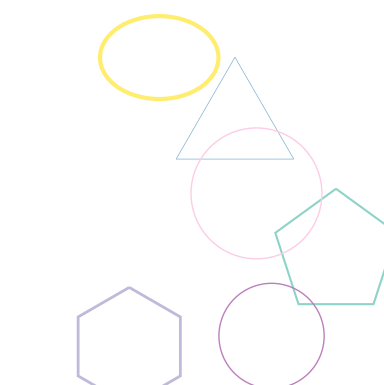[{"shape": "pentagon", "thickness": 1.5, "radius": 0.83, "center": [0.873, 0.344]}, {"shape": "hexagon", "thickness": 2, "radius": 0.77, "center": [0.336, 0.1]}, {"shape": "triangle", "thickness": 0.5, "radius": 0.88, "center": [0.61, 0.675]}, {"shape": "circle", "thickness": 1, "radius": 0.85, "center": [0.666, 0.498]}, {"shape": "circle", "thickness": 1, "radius": 0.68, "center": [0.705, 0.127]}, {"shape": "oval", "thickness": 3, "radius": 0.77, "center": [0.414, 0.85]}]